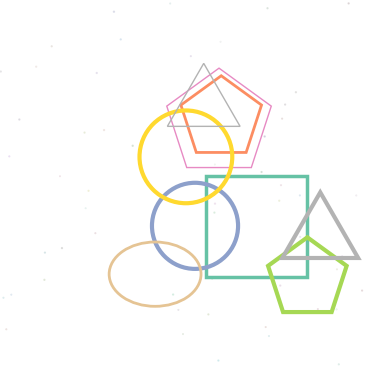[{"shape": "square", "thickness": 2.5, "radius": 0.66, "center": [0.667, 0.413]}, {"shape": "pentagon", "thickness": 2, "radius": 0.55, "center": [0.575, 0.693]}, {"shape": "circle", "thickness": 3, "radius": 0.56, "center": [0.507, 0.413]}, {"shape": "pentagon", "thickness": 1, "radius": 0.71, "center": [0.569, 0.68]}, {"shape": "pentagon", "thickness": 3, "radius": 0.54, "center": [0.798, 0.276]}, {"shape": "circle", "thickness": 3, "radius": 0.6, "center": [0.483, 0.593]}, {"shape": "oval", "thickness": 2, "radius": 0.6, "center": [0.403, 0.288]}, {"shape": "triangle", "thickness": 3, "radius": 0.57, "center": [0.832, 0.387]}, {"shape": "triangle", "thickness": 1, "radius": 0.55, "center": [0.529, 0.726]}]